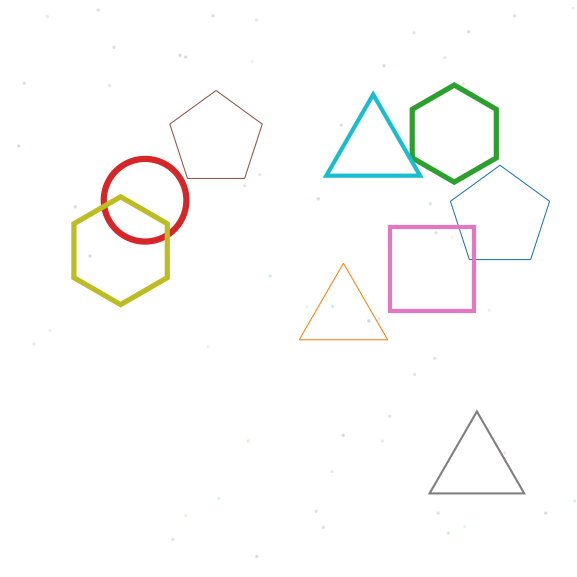[{"shape": "pentagon", "thickness": 0.5, "radius": 0.45, "center": [0.866, 0.623]}, {"shape": "triangle", "thickness": 0.5, "radius": 0.44, "center": [0.595, 0.455]}, {"shape": "hexagon", "thickness": 2.5, "radius": 0.42, "center": [0.787, 0.768]}, {"shape": "circle", "thickness": 3, "radius": 0.36, "center": [0.251, 0.652]}, {"shape": "pentagon", "thickness": 0.5, "radius": 0.42, "center": [0.374, 0.758]}, {"shape": "square", "thickness": 2, "radius": 0.36, "center": [0.748, 0.533]}, {"shape": "triangle", "thickness": 1, "radius": 0.47, "center": [0.826, 0.192]}, {"shape": "hexagon", "thickness": 2.5, "radius": 0.47, "center": [0.209, 0.565]}, {"shape": "triangle", "thickness": 2, "radius": 0.47, "center": [0.646, 0.742]}]